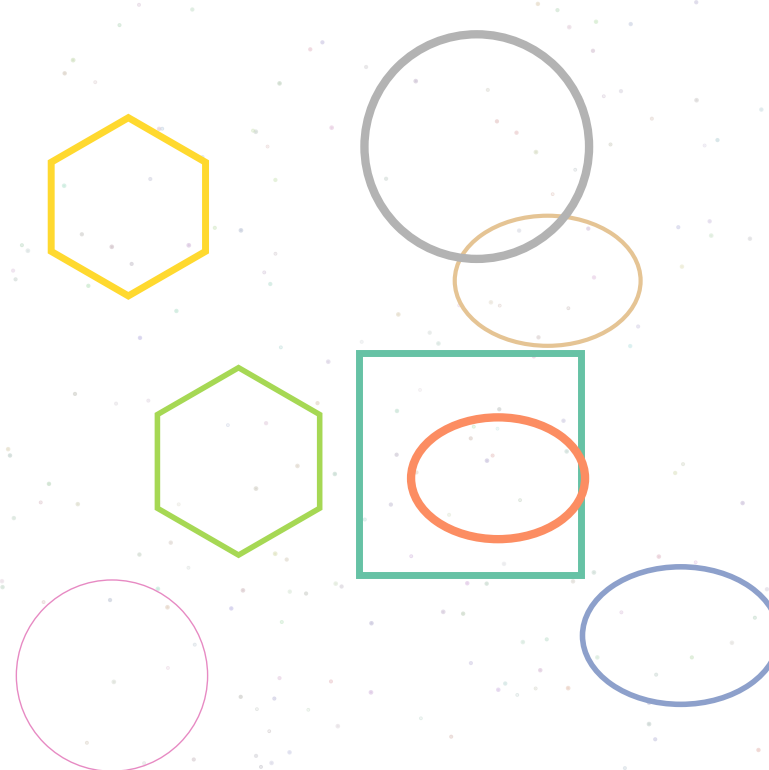[{"shape": "square", "thickness": 2.5, "radius": 0.72, "center": [0.611, 0.397]}, {"shape": "oval", "thickness": 3, "radius": 0.56, "center": [0.647, 0.379]}, {"shape": "oval", "thickness": 2, "radius": 0.64, "center": [0.884, 0.175]}, {"shape": "circle", "thickness": 0.5, "radius": 0.62, "center": [0.145, 0.123]}, {"shape": "hexagon", "thickness": 2, "radius": 0.61, "center": [0.31, 0.401]}, {"shape": "hexagon", "thickness": 2.5, "radius": 0.58, "center": [0.167, 0.731]}, {"shape": "oval", "thickness": 1.5, "radius": 0.6, "center": [0.711, 0.635]}, {"shape": "circle", "thickness": 3, "radius": 0.73, "center": [0.619, 0.81]}]